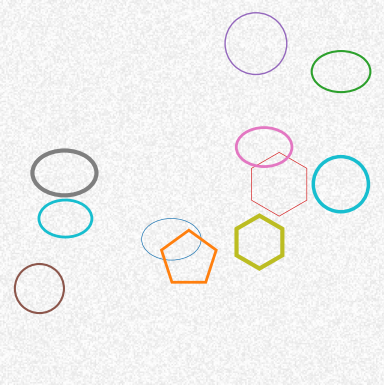[{"shape": "oval", "thickness": 0.5, "radius": 0.39, "center": [0.445, 0.378]}, {"shape": "pentagon", "thickness": 2, "radius": 0.37, "center": [0.49, 0.327]}, {"shape": "oval", "thickness": 1.5, "radius": 0.38, "center": [0.886, 0.814]}, {"shape": "hexagon", "thickness": 0.5, "radius": 0.41, "center": [0.725, 0.521]}, {"shape": "circle", "thickness": 1, "radius": 0.4, "center": [0.665, 0.887]}, {"shape": "circle", "thickness": 1.5, "radius": 0.32, "center": [0.102, 0.251]}, {"shape": "oval", "thickness": 2, "radius": 0.36, "center": [0.686, 0.618]}, {"shape": "oval", "thickness": 3, "radius": 0.42, "center": [0.167, 0.551]}, {"shape": "hexagon", "thickness": 3, "radius": 0.34, "center": [0.674, 0.371]}, {"shape": "oval", "thickness": 2, "radius": 0.34, "center": [0.17, 0.432]}, {"shape": "circle", "thickness": 2.5, "radius": 0.36, "center": [0.885, 0.522]}]